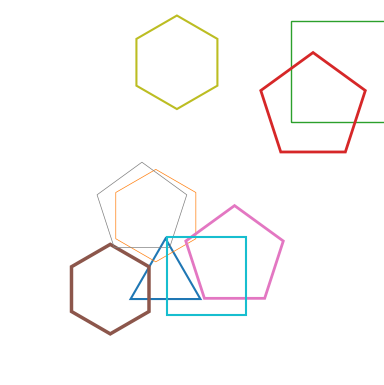[{"shape": "triangle", "thickness": 1.5, "radius": 0.52, "center": [0.43, 0.276]}, {"shape": "hexagon", "thickness": 0.5, "radius": 0.6, "center": [0.405, 0.44]}, {"shape": "square", "thickness": 1, "radius": 0.65, "center": [0.885, 0.815]}, {"shape": "pentagon", "thickness": 2, "radius": 0.71, "center": [0.813, 0.721]}, {"shape": "hexagon", "thickness": 2.5, "radius": 0.58, "center": [0.286, 0.249]}, {"shape": "pentagon", "thickness": 2, "radius": 0.67, "center": [0.609, 0.333]}, {"shape": "pentagon", "thickness": 0.5, "radius": 0.61, "center": [0.369, 0.456]}, {"shape": "hexagon", "thickness": 1.5, "radius": 0.61, "center": [0.46, 0.838]}, {"shape": "square", "thickness": 1.5, "radius": 0.51, "center": [0.536, 0.283]}]